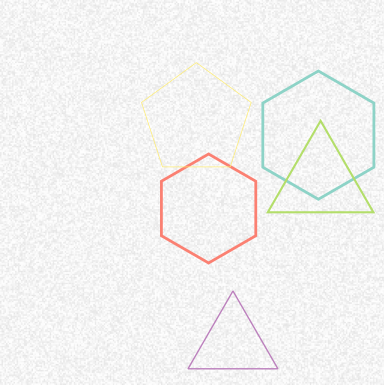[{"shape": "hexagon", "thickness": 2, "radius": 0.83, "center": [0.827, 0.649]}, {"shape": "hexagon", "thickness": 2, "radius": 0.71, "center": [0.542, 0.458]}, {"shape": "triangle", "thickness": 1.5, "radius": 0.79, "center": [0.833, 0.528]}, {"shape": "triangle", "thickness": 1, "radius": 0.67, "center": [0.605, 0.109]}, {"shape": "pentagon", "thickness": 0.5, "radius": 0.75, "center": [0.51, 0.688]}]